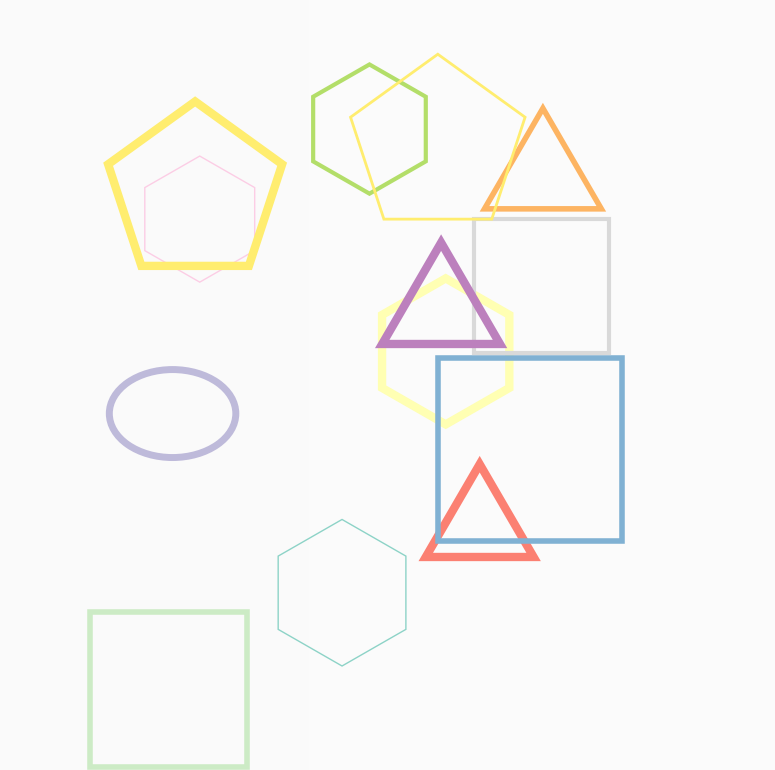[{"shape": "hexagon", "thickness": 0.5, "radius": 0.48, "center": [0.441, 0.23]}, {"shape": "hexagon", "thickness": 3, "radius": 0.47, "center": [0.575, 0.544]}, {"shape": "oval", "thickness": 2.5, "radius": 0.41, "center": [0.223, 0.463]}, {"shape": "triangle", "thickness": 3, "radius": 0.4, "center": [0.619, 0.317]}, {"shape": "square", "thickness": 2, "radius": 0.59, "center": [0.684, 0.417]}, {"shape": "triangle", "thickness": 2, "radius": 0.44, "center": [0.701, 0.772]}, {"shape": "hexagon", "thickness": 1.5, "radius": 0.42, "center": [0.477, 0.832]}, {"shape": "hexagon", "thickness": 0.5, "radius": 0.41, "center": [0.258, 0.715]}, {"shape": "square", "thickness": 1.5, "radius": 0.44, "center": [0.699, 0.628]}, {"shape": "triangle", "thickness": 3, "radius": 0.44, "center": [0.569, 0.597]}, {"shape": "square", "thickness": 2, "radius": 0.5, "center": [0.217, 0.105]}, {"shape": "pentagon", "thickness": 3, "radius": 0.59, "center": [0.252, 0.75]}, {"shape": "pentagon", "thickness": 1, "radius": 0.59, "center": [0.565, 0.811]}]